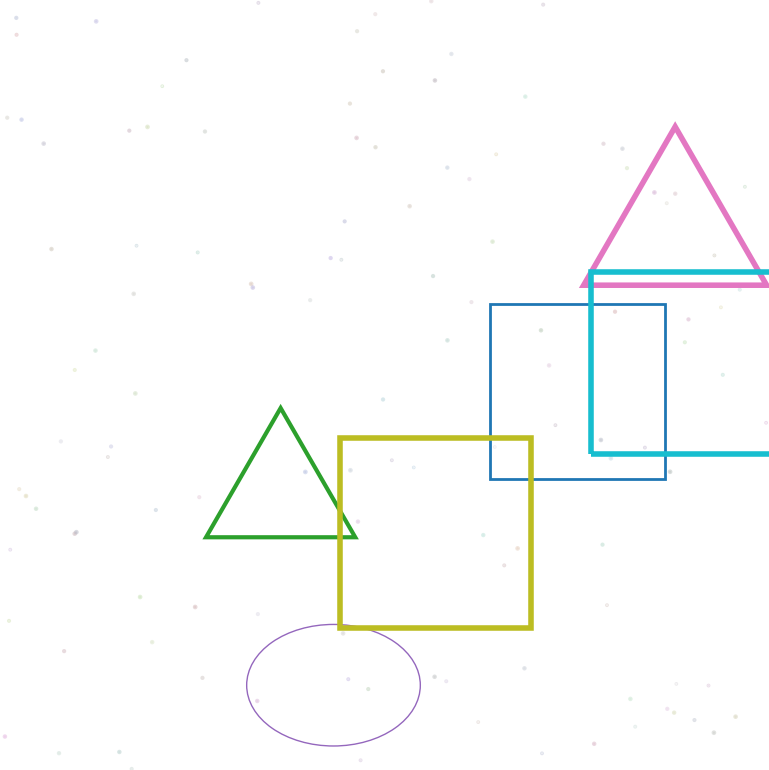[{"shape": "square", "thickness": 1, "radius": 0.57, "center": [0.75, 0.491]}, {"shape": "triangle", "thickness": 1.5, "radius": 0.56, "center": [0.364, 0.358]}, {"shape": "oval", "thickness": 0.5, "radius": 0.56, "center": [0.433, 0.11]}, {"shape": "triangle", "thickness": 2, "radius": 0.69, "center": [0.877, 0.698]}, {"shape": "square", "thickness": 2, "radius": 0.62, "center": [0.566, 0.308]}, {"shape": "square", "thickness": 2, "radius": 0.59, "center": [0.885, 0.529]}]